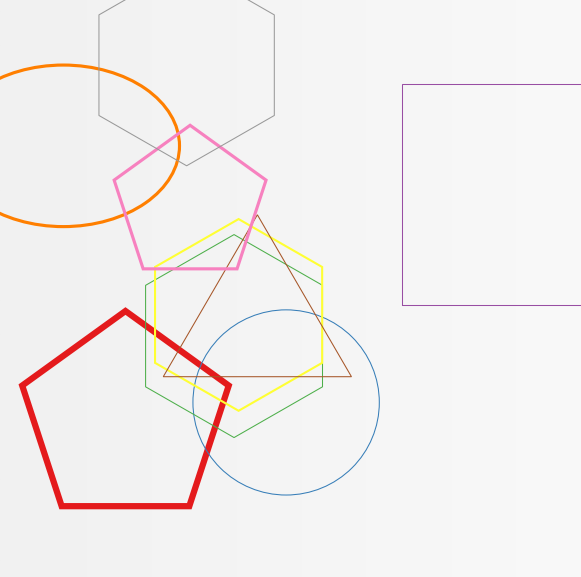[{"shape": "pentagon", "thickness": 3, "radius": 0.93, "center": [0.216, 0.274]}, {"shape": "circle", "thickness": 0.5, "radius": 0.8, "center": [0.492, 0.302]}, {"shape": "hexagon", "thickness": 0.5, "radius": 0.88, "center": [0.403, 0.417]}, {"shape": "square", "thickness": 0.5, "radius": 0.96, "center": [0.882, 0.663]}, {"shape": "oval", "thickness": 1.5, "radius": 1.0, "center": [0.109, 0.747]}, {"shape": "hexagon", "thickness": 1, "radius": 0.83, "center": [0.41, 0.454]}, {"shape": "triangle", "thickness": 0.5, "radius": 0.93, "center": [0.443, 0.44]}, {"shape": "pentagon", "thickness": 1.5, "radius": 0.69, "center": [0.327, 0.645]}, {"shape": "hexagon", "thickness": 0.5, "radius": 0.87, "center": [0.321, 0.886]}]